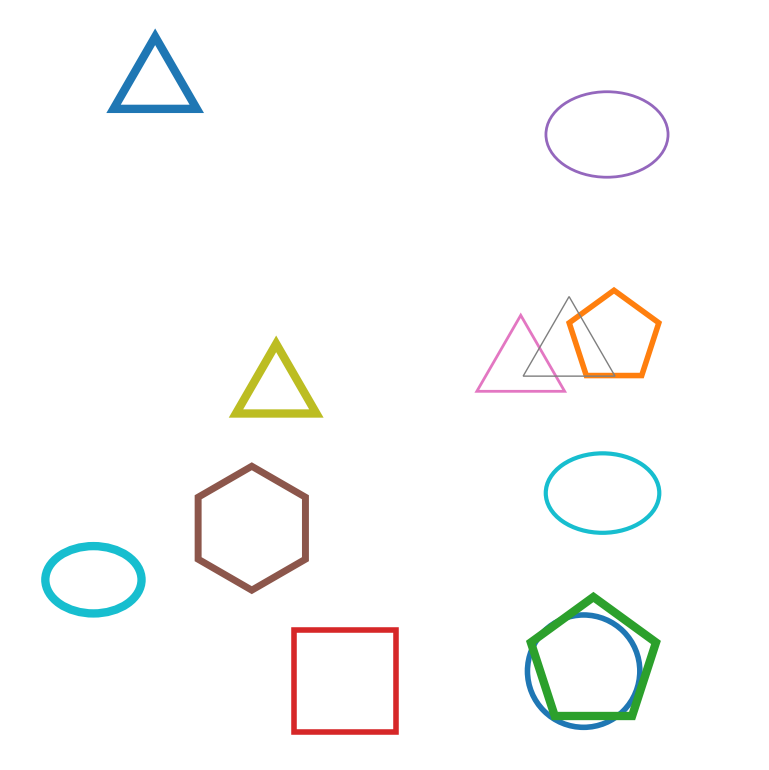[{"shape": "circle", "thickness": 2, "radius": 0.36, "center": [0.758, 0.128]}, {"shape": "triangle", "thickness": 3, "radius": 0.31, "center": [0.202, 0.89]}, {"shape": "pentagon", "thickness": 2, "radius": 0.31, "center": [0.797, 0.562]}, {"shape": "pentagon", "thickness": 3, "radius": 0.43, "center": [0.771, 0.139]}, {"shape": "square", "thickness": 2, "radius": 0.33, "center": [0.448, 0.116]}, {"shape": "oval", "thickness": 1, "radius": 0.4, "center": [0.788, 0.825]}, {"shape": "hexagon", "thickness": 2.5, "radius": 0.4, "center": [0.327, 0.314]}, {"shape": "triangle", "thickness": 1, "radius": 0.33, "center": [0.676, 0.525]}, {"shape": "triangle", "thickness": 0.5, "radius": 0.34, "center": [0.739, 0.546]}, {"shape": "triangle", "thickness": 3, "radius": 0.3, "center": [0.359, 0.493]}, {"shape": "oval", "thickness": 3, "radius": 0.31, "center": [0.121, 0.247]}, {"shape": "oval", "thickness": 1.5, "radius": 0.37, "center": [0.783, 0.36]}]